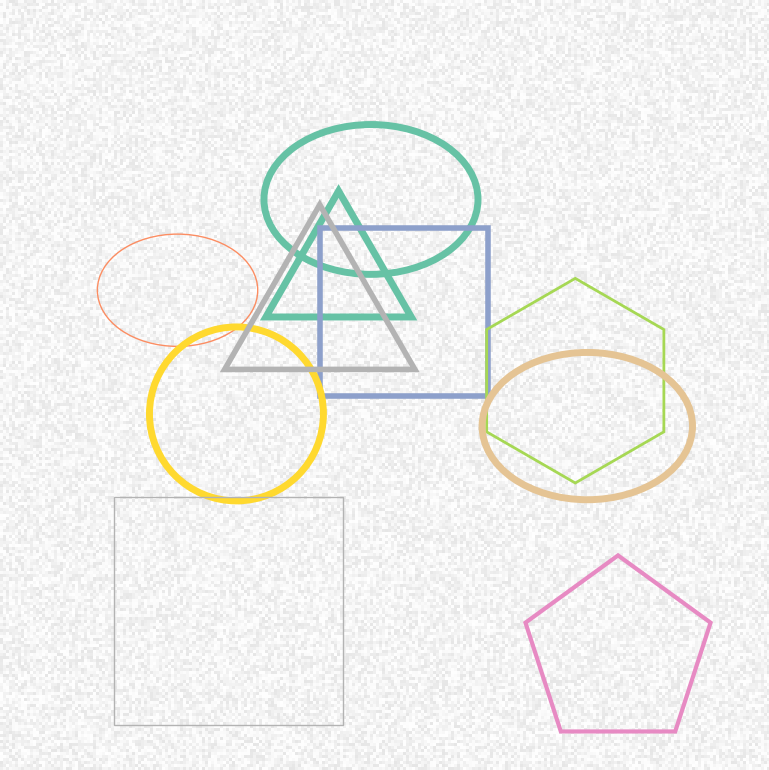[{"shape": "triangle", "thickness": 2.5, "radius": 0.55, "center": [0.44, 0.643]}, {"shape": "oval", "thickness": 2.5, "radius": 0.69, "center": [0.482, 0.741]}, {"shape": "oval", "thickness": 0.5, "radius": 0.52, "center": [0.231, 0.623]}, {"shape": "square", "thickness": 2, "radius": 0.54, "center": [0.525, 0.595]}, {"shape": "pentagon", "thickness": 1.5, "radius": 0.63, "center": [0.803, 0.152]}, {"shape": "hexagon", "thickness": 1, "radius": 0.66, "center": [0.747, 0.506]}, {"shape": "circle", "thickness": 2.5, "radius": 0.56, "center": [0.307, 0.462]}, {"shape": "oval", "thickness": 2.5, "radius": 0.68, "center": [0.763, 0.447]}, {"shape": "square", "thickness": 0.5, "radius": 0.74, "center": [0.297, 0.207]}, {"shape": "triangle", "thickness": 2, "radius": 0.71, "center": [0.415, 0.592]}]